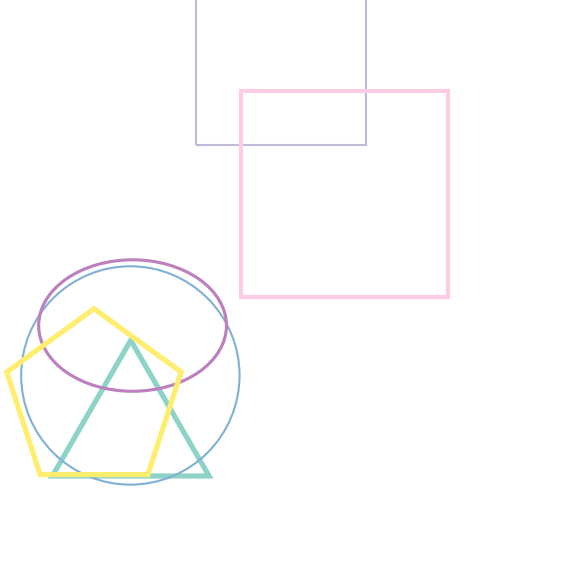[{"shape": "triangle", "thickness": 2.5, "radius": 0.78, "center": [0.226, 0.253]}, {"shape": "square", "thickness": 1, "radius": 0.74, "center": [0.486, 0.896]}, {"shape": "circle", "thickness": 1, "radius": 0.95, "center": [0.226, 0.349]}, {"shape": "square", "thickness": 2, "radius": 0.9, "center": [0.596, 0.663]}, {"shape": "oval", "thickness": 1.5, "radius": 0.81, "center": [0.23, 0.435]}, {"shape": "pentagon", "thickness": 2.5, "radius": 0.79, "center": [0.163, 0.306]}]